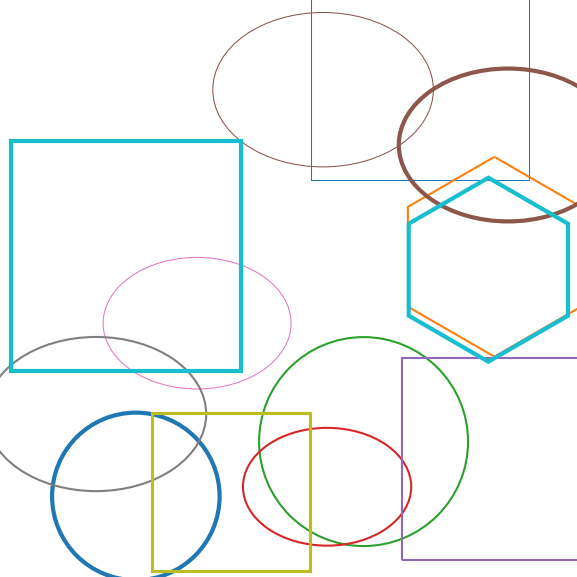[{"shape": "square", "thickness": 0.5, "radius": 0.94, "center": [0.728, 0.876]}, {"shape": "circle", "thickness": 2, "radius": 0.73, "center": [0.235, 0.14]}, {"shape": "hexagon", "thickness": 1, "radius": 0.86, "center": [0.856, 0.555]}, {"shape": "circle", "thickness": 1, "radius": 0.9, "center": [0.63, 0.234]}, {"shape": "oval", "thickness": 1, "radius": 0.73, "center": [0.566, 0.156]}, {"shape": "square", "thickness": 1, "radius": 0.87, "center": [0.871, 0.204]}, {"shape": "oval", "thickness": 2, "radius": 0.95, "center": [0.88, 0.748]}, {"shape": "oval", "thickness": 0.5, "radius": 0.95, "center": [0.559, 0.844]}, {"shape": "oval", "thickness": 0.5, "radius": 0.81, "center": [0.341, 0.44]}, {"shape": "oval", "thickness": 1, "radius": 0.95, "center": [0.166, 0.282]}, {"shape": "square", "thickness": 1.5, "radius": 0.68, "center": [0.4, 0.147]}, {"shape": "square", "thickness": 2, "radius": 1.0, "center": [0.219, 0.556]}, {"shape": "hexagon", "thickness": 2, "radius": 0.8, "center": [0.846, 0.532]}]